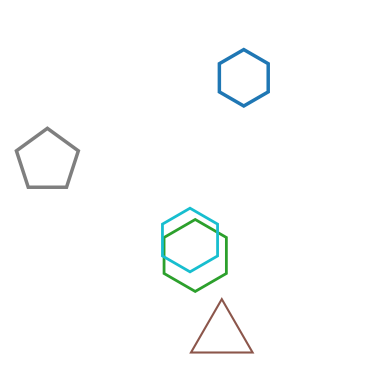[{"shape": "hexagon", "thickness": 2.5, "radius": 0.37, "center": [0.633, 0.798]}, {"shape": "hexagon", "thickness": 2, "radius": 0.47, "center": [0.507, 0.336]}, {"shape": "triangle", "thickness": 1.5, "radius": 0.46, "center": [0.576, 0.131]}, {"shape": "pentagon", "thickness": 2.5, "radius": 0.42, "center": [0.123, 0.582]}, {"shape": "hexagon", "thickness": 2, "radius": 0.41, "center": [0.494, 0.377]}]